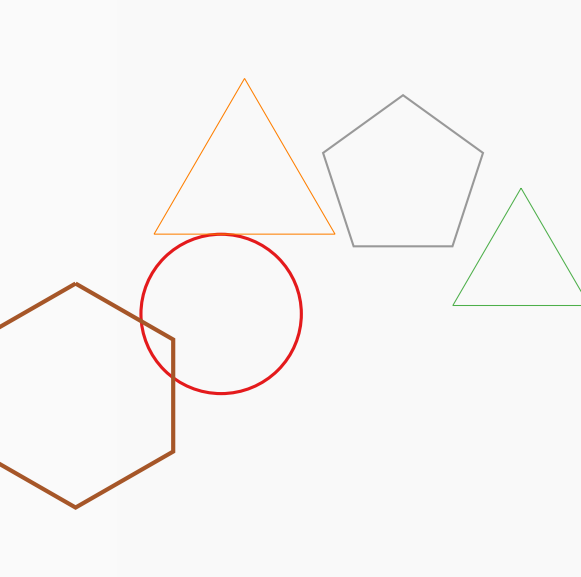[{"shape": "circle", "thickness": 1.5, "radius": 0.69, "center": [0.38, 0.456]}, {"shape": "triangle", "thickness": 0.5, "radius": 0.68, "center": [0.896, 0.538]}, {"shape": "triangle", "thickness": 0.5, "radius": 0.9, "center": [0.421, 0.684]}, {"shape": "hexagon", "thickness": 2, "radius": 0.97, "center": [0.13, 0.314]}, {"shape": "pentagon", "thickness": 1, "radius": 0.72, "center": [0.693, 0.69]}]